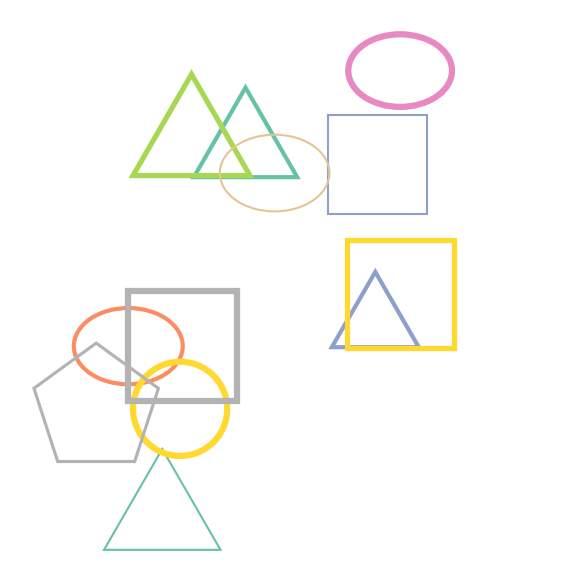[{"shape": "triangle", "thickness": 2, "radius": 0.52, "center": [0.425, 0.744]}, {"shape": "triangle", "thickness": 1, "radius": 0.58, "center": [0.281, 0.105]}, {"shape": "oval", "thickness": 2, "radius": 0.47, "center": [0.222, 0.4]}, {"shape": "triangle", "thickness": 2, "radius": 0.43, "center": [0.65, 0.441]}, {"shape": "square", "thickness": 1, "radius": 0.43, "center": [0.654, 0.714]}, {"shape": "oval", "thickness": 3, "radius": 0.45, "center": [0.693, 0.877]}, {"shape": "triangle", "thickness": 2.5, "radius": 0.58, "center": [0.332, 0.754]}, {"shape": "circle", "thickness": 3, "radius": 0.41, "center": [0.312, 0.291]}, {"shape": "square", "thickness": 2.5, "radius": 0.47, "center": [0.694, 0.49]}, {"shape": "oval", "thickness": 1, "radius": 0.47, "center": [0.476, 0.699]}, {"shape": "square", "thickness": 3, "radius": 0.47, "center": [0.317, 0.4]}, {"shape": "pentagon", "thickness": 1.5, "radius": 0.57, "center": [0.167, 0.292]}]